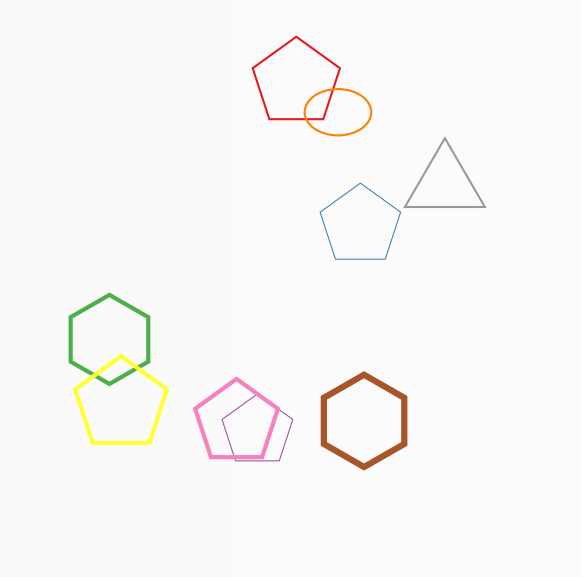[{"shape": "pentagon", "thickness": 1, "radius": 0.39, "center": [0.51, 0.857]}, {"shape": "pentagon", "thickness": 0.5, "radius": 0.36, "center": [0.62, 0.609]}, {"shape": "hexagon", "thickness": 2, "radius": 0.39, "center": [0.188, 0.411]}, {"shape": "pentagon", "thickness": 0.5, "radius": 0.32, "center": [0.443, 0.253]}, {"shape": "oval", "thickness": 1, "radius": 0.29, "center": [0.581, 0.805]}, {"shape": "pentagon", "thickness": 2, "radius": 0.42, "center": [0.208, 0.299]}, {"shape": "hexagon", "thickness": 3, "radius": 0.4, "center": [0.626, 0.27]}, {"shape": "pentagon", "thickness": 2, "radius": 0.37, "center": [0.407, 0.268]}, {"shape": "triangle", "thickness": 1, "radius": 0.4, "center": [0.765, 0.68]}]